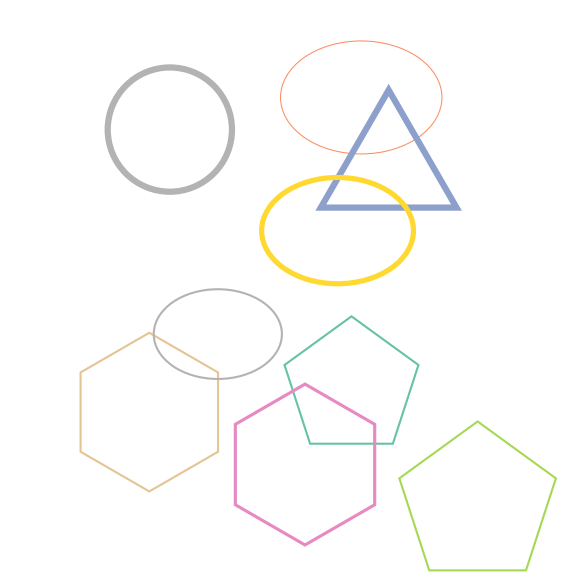[{"shape": "pentagon", "thickness": 1, "radius": 0.61, "center": [0.609, 0.329]}, {"shape": "oval", "thickness": 0.5, "radius": 0.7, "center": [0.626, 0.83]}, {"shape": "triangle", "thickness": 3, "radius": 0.68, "center": [0.673, 0.708]}, {"shape": "hexagon", "thickness": 1.5, "radius": 0.7, "center": [0.528, 0.195]}, {"shape": "pentagon", "thickness": 1, "radius": 0.71, "center": [0.827, 0.127]}, {"shape": "oval", "thickness": 2.5, "radius": 0.66, "center": [0.584, 0.6]}, {"shape": "hexagon", "thickness": 1, "radius": 0.69, "center": [0.259, 0.286]}, {"shape": "circle", "thickness": 3, "radius": 0.54, "center": [0.294, 0.775]}, {"shape": "oval", "thickness": 1, "radius": 0.55, "center": [0.377, 0.421]}]